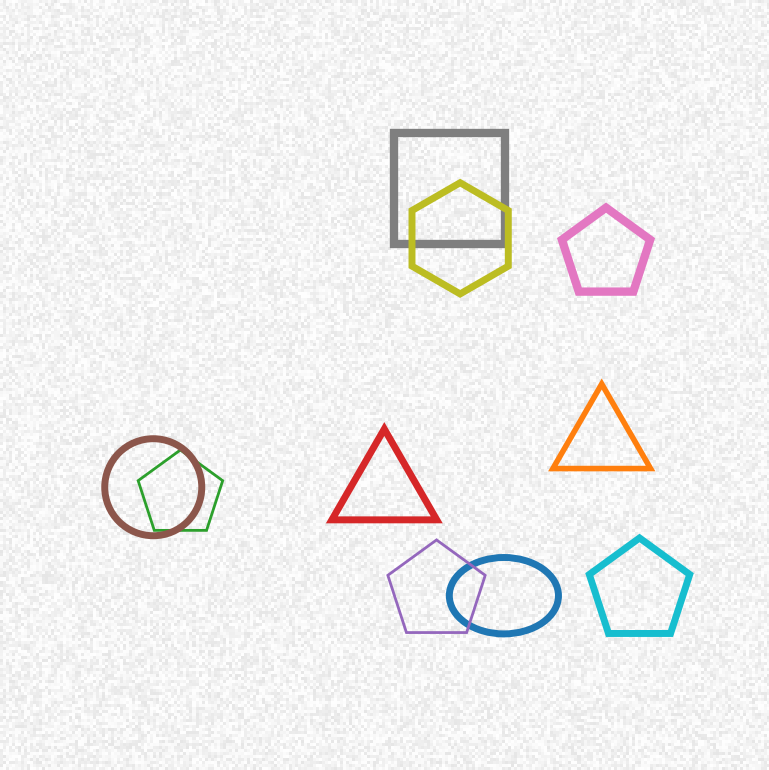[{"shape": "oval", "thickness": 2.5, "radius": 0.35, "center": [0.654, 0.226]}, {"shape": "triangle", "thickness": 2, "radius": 0.37, "center": [0.781, 0.428]}, {"shape": "pentagon", "thickness": 1, "radius": 0.29, "center": [0.234, 0.358]}, {"shape": "triangle", "thickness": 2.5, "radius": 0.39, "center": [0.499, 0.364]}, {"shape": "pentagon", "thickness": 1, "radius": 0.33, "center": [0.567, 0.232]}, {"shape": "circle", "thickness": 2.5, "radius": 0.32, "center": [0.199, 0.367]}, {"shape": "pentagon", "thickness": 3, "radius": 0.3, "center": [0.787, 0.67]}, {"shape": "square", "thickness": 3, "radius": 0.36, "center": [0.583, 0.756]}, {"shape": "hexagon", "thickness": 2.5, "radius": 0.36, "center": [0.598, 0.69]}, {"shape": "pentagon", "thickness": 2.5, "radius": 0.34, "center": [0.831, 0.233]}]